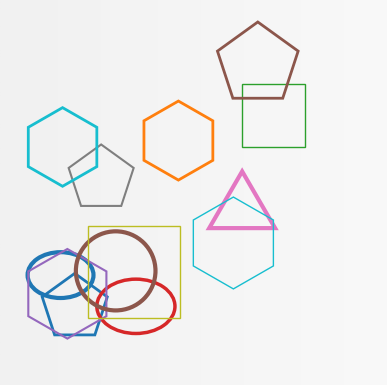[{"shape": "oval", "thickness": 3, "radius": 0.43, "center": [0.156, 0.285]}, {"shape": "pentagon", "thickness": 2, "radius": 0.44, "center": [0.193, 0.202]}, {"shape": "hexagon", "thickness": 2, "radius": 0.51, "center": [0.46, 0.635]}, {"shape": "square", "thickness": 1, "radius": 0.41, "center": [0.706, 0.701]}, {"shape": "oval", "thickness": 2.5, "radius": 0.5, "center": [0.351, 0.204]}, {"shape": "hexagon", "thickness": 1.5, "radius": 0.58, "center": [0.174, 0.237]}, {"shape": "pentagon", "thickness": 2, "radius": 0.55, "center": [0.665, 0.833]}, {"shape": "circle", "thickness": 3, "radius": 0.51, "center": [0.299, 0.296]}, {"shape": "triangle", "thickness": 3, "radius": 0.49, "center": [0.625, 0.457]}, {"shape": "pentagon", "thickness": 1.5, "radius": 0.44, "center": [0.261, 0.536]}, {"shape": "square", "thickness": 1, "radius": 0.6, "center": [0.346, 0.294]}, {"shape": "hexagon", "thickness": 1, "radius": 0.6, "center": [0.602, 0.369]}, {"shape": "hexagon", "thickness": 2, "radius": 0.51, "center": [0.161, 0.618]}]